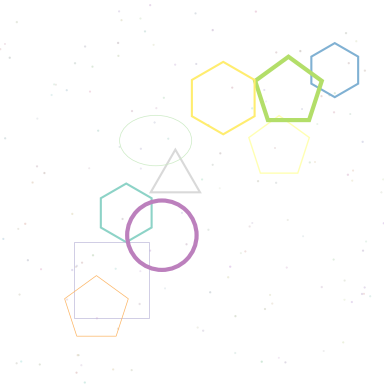[{"shape": "hexagon", "thickness": 1.5, "radius": 0.38, "center": [0.328, 0.447]}, {"shape": "pentagon", "thickness": 1, "radius": 0.41, "center": [0.725, 0.617]}, {"shape": "square", "thickness": 0.5, "radius": 0.49, "center": [0.289, 0.273]}, {"shape": "hexagon", "thickness": 1.5, "radius": 0.35, "center": [0.869, 0.818]}, {"shape": "pentagon", "thickness": 0.5, "radius": 0.43, "center": [0.251, 0.197]}, {"shape": "pentagon", "thickness": 3, "radius": 0.45, "center": [0.749, 0.762]}, {"shape": "triangle", "thickness": 1.5, "radius": 0.37, "center": [0.455, 0.537]}, {"shape": "circle", "thickness": 3, "radius": 0.45, "center": [0.42, 0.389]}, {"shape": "oval", "thickness": 0.5, "radius": 0.47, "center": [0.404, 0.635]}, {"shape": "hexagon", "thickness": 1.5, "radius": 0.47, "center": [0.58, 0.745]}]